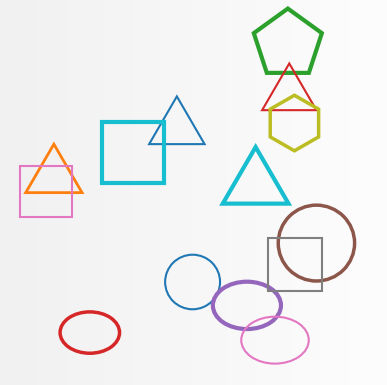[{"shape": "circle", "thickness": 1.5, "radius": 0.35, "center": [0.497, 0.268]}, {"shape": "triangle", "thickness": 1.5, "radius": 0.41, "center": [0.456, 0.667]}, {"shape": "triangle", "thickness": 2, "radius": 0.42, "center": [0.139, 0.542]}, {"shape": "pentagon", "thickness": 3, "radius": 0.46, "center": [0.743, 0.885]}, {"shape": "oval", "thickness": 2.5, "radius": 0.38, "center": [0.232, 0.136]}, {"shape": "triangle", "thickness": 1.5, "radius": 0.4, "center": [0.747, 0.754]}, {"shape": "oval", "thickness": 3, "radius": 0.44, "center": [0.637, 0.207]}, {"shape": "circle", "thickness": 2.5, "radius": 0.49, "center": [0.817, 0.369]}, {"shape": "oval", "thickness": 1.5, "radius": 0.44, "center": [0.71, 0.116]}, {"shape": "square", "thickness": 1.5, "radius": 0.33, "center": [0.118, 0.502]}, {"shape": "square", "thickness": 1.5, "radius": 0.34, "center": [0.761, 0.314]}, {"shape": "hexagon", "thickness": 2.5, "radius": 0.36, "center": [0.76, 0.68]}, {"shape": "square", "thickness": 3, "radius": 0.4, "center": [0.343, 0.604]}, {"shape": "triangle", "thickness": 3, "radius": 0.49, "center": [0.66, 0.52]}]